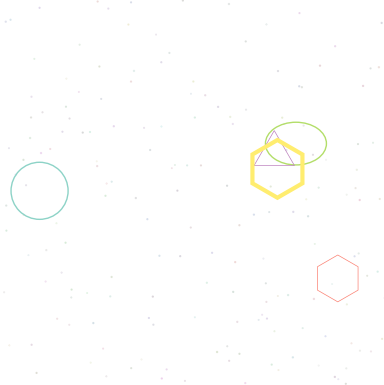[{"shape": "circle", "thickness": 1, "radius": 0.37, "center": [0.103, 0.504]}, {"shape": "hexagon", "thickness": 0.5, "radius": 0.3, "center": [0.877, 0.277]}, {"shape": "oval", "thickness": 1, "radius": 0.4, "center": [0.769, 0.627]}, {"shape": "triangle", "thickness": 0.5, "radius": 0.3, "center": [0.712, 0.6]}, {"shape": "hexagon", "thickness": 3, "radius": 0.37, "center": [0.721, 0.561]}]